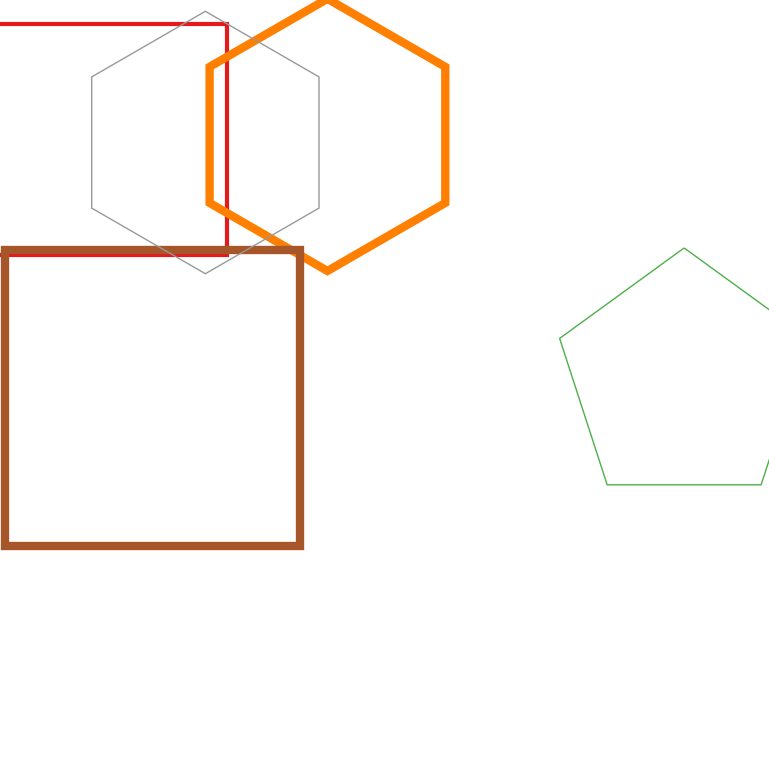[{"shape": "square", "thickness": 1.5, "radius": 0.75, "center": [0.144, 0.819]}, {"shape": "pentagon", "thickness": 0.5, "radius": 0.85, "center": [0.889, 0.508]}, {"shape": "hexagon", "thickness": 3, "radius": 0.88, "center": [0.425, 0.825]}, {"shape": "square", "thickness": 3, "radius": 0.96, "center": [0.198, 0.483]}, {"shape": "hexagon", "thickness": 0.5, "radius": 0.85, "center": [0.267, 0.815]}]